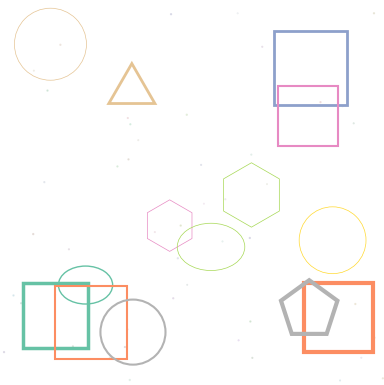[{"shape": "square", "thickness": 2.5, "radius": 0.42, "center": [0.144, 0.18]}, {"shape": "oval", "thickness": 1, "radius": 0.35, "center": [0.222, 0.26]}, {"shape": "square", "thickness": 1.5, "radius": 0.47, "center": [0.237, 0.162]}, {"shape": "square", "thickness": 3, "radius": 0.45, "center": [0.878, 0.176]}, {"shape": "square", "thickness": 2, "radius": 0.48, "center": [0.807, 0.823]}, {"shape": "square", "thickness": 1.5, "radius": 0.39, "center": [0.801, 0.699]}, {"shape": "hexagon", "thickness": 0.5, "radius": 0.33, "center": [0.441, 0.414]}, {"shape": "hexagon", "thickness": 0.5, "radius": 0.42, "center": [0.653, 0.494]}, {"shape": "oval", "thickness": 0.5, "radius": 0.44, "center": [0.548, 0.359]}, {"shape": "circle", "thickness": 0.5, "radius": 0.43, "center": [0.864, 0.376]}, {"shape": "triangle", "thickness": 2, "radius": 0.35, "center": [0.342, 0.766]}, {"shape": "circle", "thickness": 0.5, "radius": 0.47, "center": [0.131, 0.885]}, {"shape": "circle", "thickness": 1.5, "radius": 0.42, "center": [0.345, 0.137]}, {"shape": "pentagon", "thickness": 3, "radius": 0.39, "center": [0.803, 0.195]}]